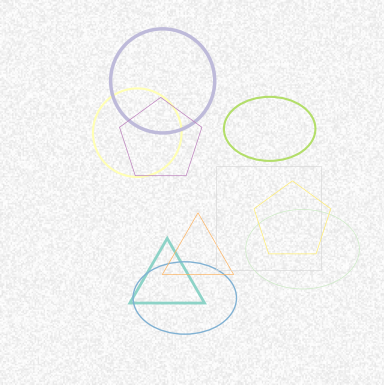[{"shape": "triangle", "thickness": 2, "radius": 0.56, "center": [0.434, 0.269]}, {"shape": "circle", "thickness": 1.5, "radius": 0.58, "center": [0.357, 0.655]}, {"shape": "circle", "thickness": 2.5, "radius": 0.68, "center": [0.423, 0.79]}, {"shape": "oval", "thickness": 1, "radius": 0.67, "center": [0.48, 0.226]}, {"shape": "triangle", "thickness": 0.5, "radius": 0.53, "center": [0.514, 0.34]}, {"shape": "oval", "thickness": 1.5, "radius": 0.59, "center": [0.7, 0.665]}, {"shape": "square", "thickness": 0.5, "radius": 0.68, "center": [0.697, 0.434]}, {"shape": "pentagon", "thickness": 0.5, "radius": 0.56, "center": [0.417, 0.635]}, {"shape": "oval", "thickness": 0.5, "radius": 0.74, "center": [0.786, 0.353]}, {"shape": "pentagon", "thickness": 0.5, "radius": 0.52, "center": [0.759, 0.425]}]